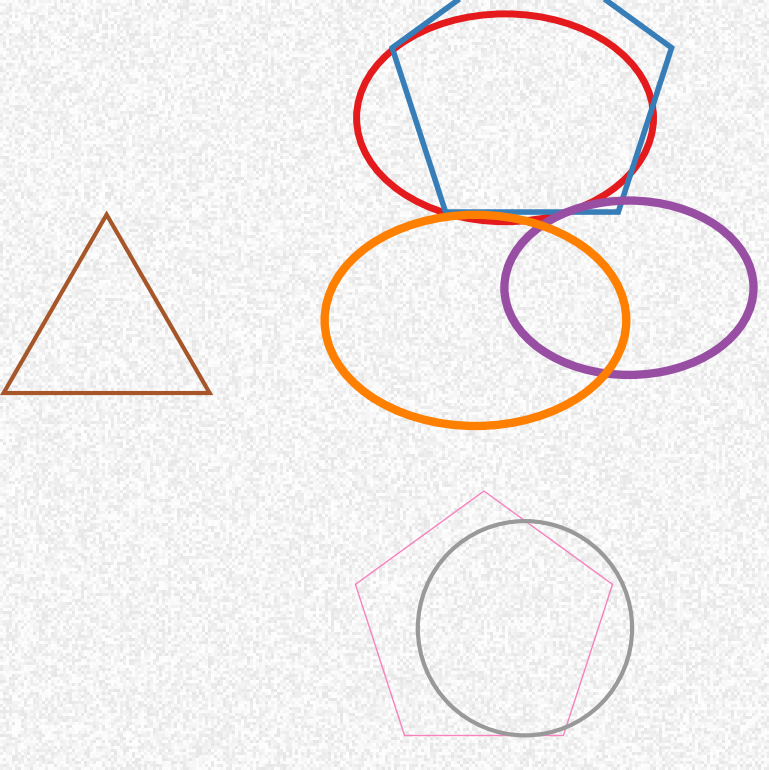[{"shape": "oval", "thickness": 2.5, "radius": 0.96, "center": [0.656, 0.847]}, {"shape": "pentagon", "thickness": 2, "radius": 0.95, "center": [0.691, 0.879]}, {"shape": "oval", "thickness": 3, "radius": 0.81, "center": [0.817, 0.626]}, {"shape": "oval", "thickness": 3, "radius": 0.98, "center": [0.617, 0.584]}, {"shape": "triangle", "thickness": 1.5, "radius": 0.77, "center": [0.138, 0.567]}, {"shape": "pentagon", "thickness": 0.5, "radius": 0.88, "center": [0.629, 0.187]}, {"shape": "circle", "thickness": 1.5, "radius": 0.7, "center": [0.682, 0.184]}]